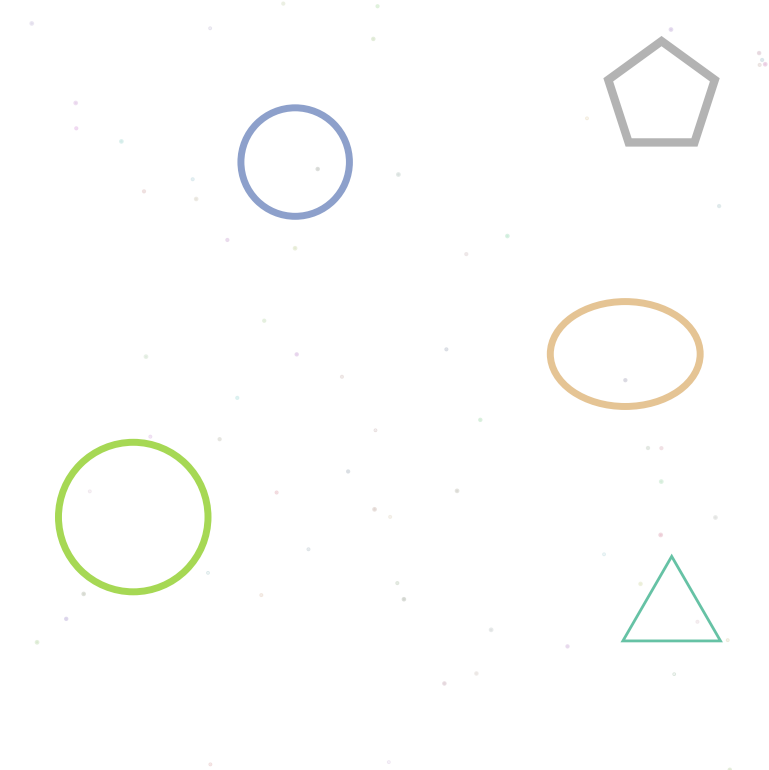[{"shape": "triangle", "thickness": 1, "radius": 0.37, "center": [0.872, 0.204]}, {"shape": "circle", "thickness": 2.5, "radius": 0.35, "center": [0.383, 0.79]}, {"shape": "circle", "thickness": 2.5, "radius": 0.49, "center": [0.173, 0.328]}, {"shape": "oval", "thickness": 2.5, "radius": 0.49, "center": [0.812, 0.54]}, {"shape": "pentagon", "thickness": 3, "radius": 0.36, "center": [0.859, 0.874]}]